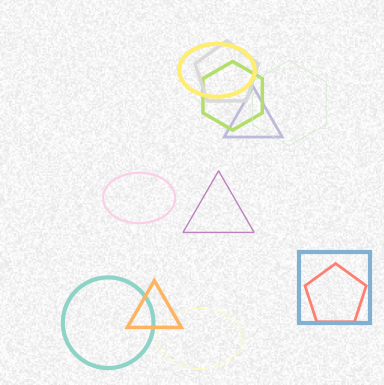[{"shape": "circle", "thickness": 3, "radius": 0.59, "center": [0.281, 0.162]}, {"shape": "oval", "thickness": 0.5, "radius": 0.56, "center": [0.52, 0.121]}, {"shape": "triangle", "thickness": 2, "radius": 0.44, "center": [0.658, 0.688]}, {"shape": "pentagon", "thickness": 2, "radius": 0.42, "center": [0.872, 0.232]}, {"shape": "square", "thickness": 3, "radius": 0.46, "center": [0.869, 0.252]}, {"shape": "triangle", "thickness": 2.5, "radius": 0.41, "center": [0.401, 0.19]}, {"shape": "hexagon", "thickness": 2.5, "radius": 0.45, "center": [0.604, 0.751]}, {"shape": "oval", "thickness": 1.5, "radius": 0.47, "center": [0.361, 0.486]}, {"shape": "pentagon", "thickness": 2.5, "radius": 0.43, "center": [0.589, 0.808]}, {"shape": "triangle", "thickness": 1, "radius": 0.53, "center": [0.568, 0.45]}, {"shape": "hexagon", "thickness": 0.5, "radius": 0.55, "center": [0.751, 0.732]}, {"shape": "oval", "thickness": 3, "radius": 0.49, "center": [0.564, 0.817]}]